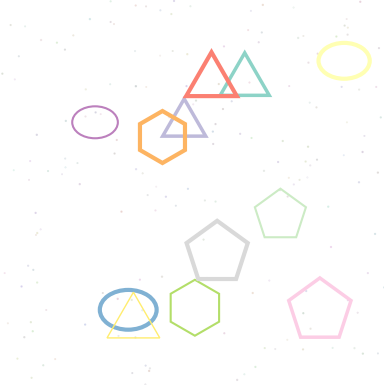[{"shape": "triangle", "thickness": 2.5, "radius": 0.37, "center": [0.636, 0.789]}, {"shape": "oval", "thickness": 3, "radius": 0.33, "center": [0.894, 0.842]}, {"shape": "triangle", "thickness": 2.5, "radius": 0.32, "center": [0.478, 0.679]}, {"shape": "triangle", "thickness": 3, "radius": 0.38, "center": [0.549, 0.788]}, {"shape": "oval", "thickness": 3, "radius": 0.37, "center": [0.333, 0.195]}, {"shape": "hexagon", "thickness": 3, "radius": 0.34, "center": [0.422, 0.644]}, {"shape": "hexagon", "thickness": 1.5, "radius": 0.36, "center": [0.506, 0.201]}, {"shape": "pentagon", "thickness": 2.5, "radius": 0.43, "center": [0.831, 0.193]}, {"shape": "pentagon", "thickness": 3, "radius": 0.42, "center": [0.564, 0.343]}, {"shape": "oval", "thickness": 1.5, "radius": 0.3, "center": [0.247, 0.682]}, {"shape": "pentagon", "thickness": 1.5, "radius": 0.35, "center": [0.728, 0.44]}, {"shape": "triangle", "thickness": 1, "radius": 0.4, "center": [0.347, 0.162]}]